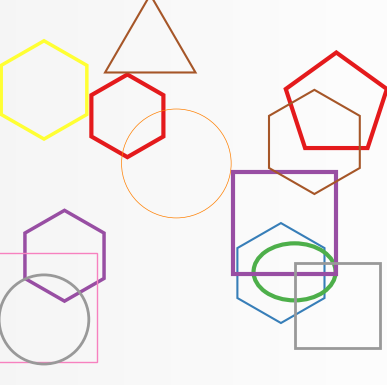[{"shape": "hexagon", "thickness": 3, "radius": 0.54, "center": [0.329, 0.699]}, {"shape": "pentagon", "thickness": 3, "radius": 0.69, "center": [0.868, 0.726]}, {"shape": "hexagon", "thickness": 1.5, "radius": 0.65, "center": [0.725, 0.291]}, {"shape": "oval", "thickness": 3, "radius": 0.53, "center": [0.76, 0.294]}, {"shape": "hexagon", "thickness": 2.5, "radius": 0.59, "center": [0.166, 0.336]}, {"shape": "square", "thickness": 3, "radius": 0.66, "center": [0.734, 0.421]}, {"shape": "circle", "thickness": 0.5, "radius": 0.71, "center": [0.455, 0.575]}, {"shape": "hexagon", "thickness": 2.5, "radius": 0.64, "center": [0.114, 0.766]}, {"shape": "triangle", "thickness": 1.5, "radius": 0.67, "center": [0.388, 0.879]}, {"shape": "hexagon", "thickness": 1.5, "radius": 0.68, "center": [0.811, 0.631]}, {"shape": "square", "thickness": 1, "radius": 0.71, "center": [0.107, 0.202]}, {"shape": "circle", "thickness": 2, "radius": 0.58, "center": [0.113, 0.17]}, {"shape": "square", "thickness": 2, "radius": 0.55, "center": [0.871, 0.207]}]